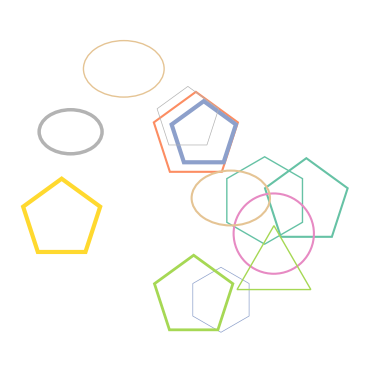[{"shape": "hexagon", "thickness": 1, "radius": 0.57, "center": [0.687, 0.479]}, {"shape": "pentagon", "thickness": 1.5, "radius": 0.56, "center": [0.796, 0.476]}, {"shape": "pentagon", "thickness": 1.5, "radius": 0.57, "center": [0.509, 0.647]}, {"shape": "pentagon", "thickness": 3, "radius": 0.44, "center": [0.529, 0.65]}, {"shape": "hexagon", "thickness": 0.5, "radius": 0.42, "center": [0.574, 0.221]}, {"shape": "circle", "thickness": 1.5, "radius": 0.52, "center": [0.711, 0.393]}, {"shape": "pentagon", "thickness": 2, "radius": 0.54, "center": [0.503, 0.23]}, {"shape": "triangle", "thickness": 1, "radius": 0.55, "center": [0.712, 0.303]}, {"shape": "pentagon", "thickness": 3, "radius": 0.53, "center": [0.16, 0.431]}, {"shape": "oval", "thickness": 1.5, "radius": 0.51, "center": [0.599, 0.486]}, {"shape": "oval", "thickness": 1, "radius": 0.52, "center": [0.322, 0.821]}, {"shape": "pentagon", "thickness": 0.5, "radius": 0.42, "center": [0.488, 0.691]}, {"shape": "oval", "thickness": 2.5, "radius": 0.41, "center": [0.183, 0.658]}]